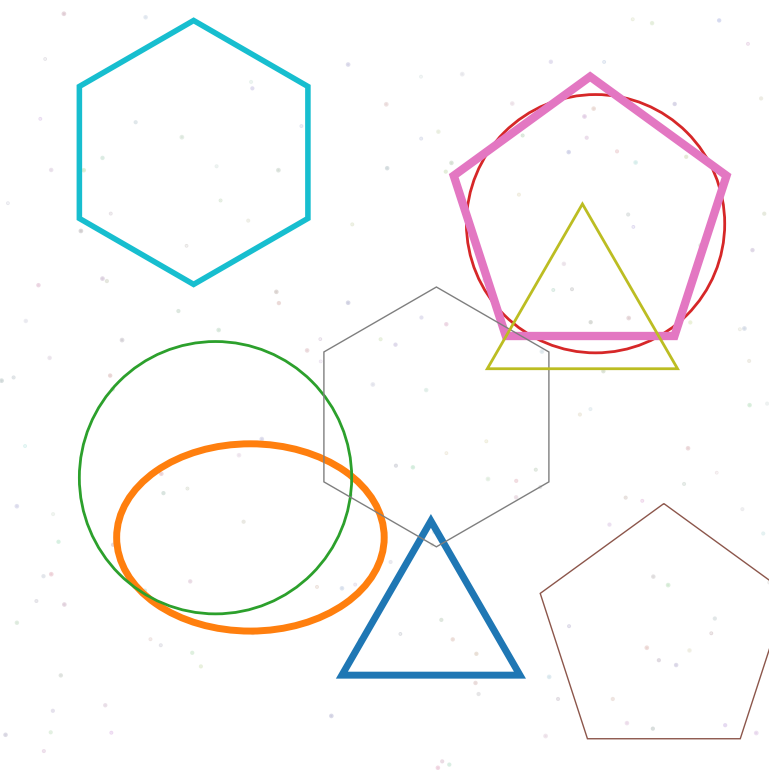[{"shape": "triangle", "thickness": 2.5, "radius": 0.67, "center": [0.56, 0.19]}, {"shape": "oval", "thickness": 2.5, "radius": 0.87, "center": [0.325, 0.302]}, {"shape": "circle", "thickness": 1, "radius": 0.88, "center": [0.28, 0.38]}, {"shape": "circle", "thickness": 1, "radius": 0.84, "center": [0.773, 0.709]}, {"shape": "pentagon", "thickness": 0.5, "radius": 0.84, "center": [0.862, 0.177]}, {"shape": "pentagon", "thickness": 3, "radius": 0.93, "center": [0.766, 0.714]}, {"shape": "hexagon", "thickness": 0.5, "radius": 0.84, "center": [0.567, 0.459]}, {"shape": "triangle", "thickness": 1, "radius": 0.71, "center": [0.756, 0.592]}, {"shape": "hexagon", "thickness": 2, "radius": 0.86, "center": [0.251, 0.802]}]